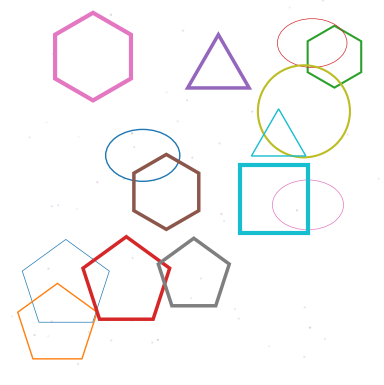[{"shape": "pentagon", "thickness": 0.5, "radius": 0.59, "center": [0.171, 0.259]}, {"shape": "oval", "thickness": 1, "radius": 0.48, "center": [0.371, 0.596]}, {"shape": "pentagon", "thickness": 1, "radius": 0.54, "center": [0.149, 0.156]}, {"shape": "hexagon", "thickness": 1.5, "radius": 0.4, "center": [0.869, 0.853]}, {"shape": "oval", "thickness": 0.5, "radius": 0.45, "center": [0.811, 0.888]}, {"shape": "pentagon", "thickness": 2.5, "radius": 0.59, "center": [0.328, 0.267]}, {"shape": "triangle", "thickness": 2.5, "radius": 0.46, "center": [0.567, 0.818]}, {"shape": "hexagon", "thickness": 2.5, "radius": 0.49, "center": [0.432, 0.502]}, {"shape": "oval", "thickness": 0.5, "radius": 0.46, "center": [0.8, 0.468]}, {"shape": "hexagon", "thickness": 3, "radius": 0.57, "center": [0.242, 0.853]}, {"shape": "pentagon", "thickness": 2.5, "radius": 0.48, "center": [0.503, 0.284]}, {"shape": "circle", "thickness": 1.5, "radius": 0.6, "center": [0.789, 0.711]}, {"shape": "triangle", "thickness": 1, "radius": 0.41, "center": [0.724, 0.636]}, {"shape": "square", "thickness": 3, "radius": 0.44, "center": [0.713, 0.483]}]